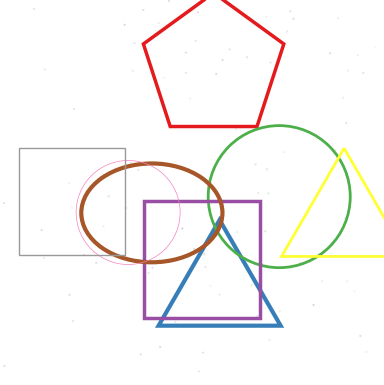[{"shape": "pentagon", "thickness": 2.5, "radius": 0.96, "center": [0.555, 0.827]}, {"shape": "triangle", "thickness": 3, "radius": 0.92, "center": [0.57, 0.246]}, {"shape": "circle", "thickness": 2, "radius": 0.92, "center": [0.725, 0.489]}, {"shape": "square", "thickness": 2.5, "radius": 0.76, "center": [0.525, 0.325]}, {"shape": "triangle", "thickness": 2, "radius": 0.94, "center": [0.894, 0.428]}, {"shape": "oval", "thickness": 3, "radius": 0.92, "center": [0.394, 0.447]}, {"shape": "circle", "thickness": 0.5, "radius": 0.68, "center": [0.333, 0.448]}, {"shape": "square", "thickness": 1, "radius": 0.69, "center": [0.188, 0.477]}]